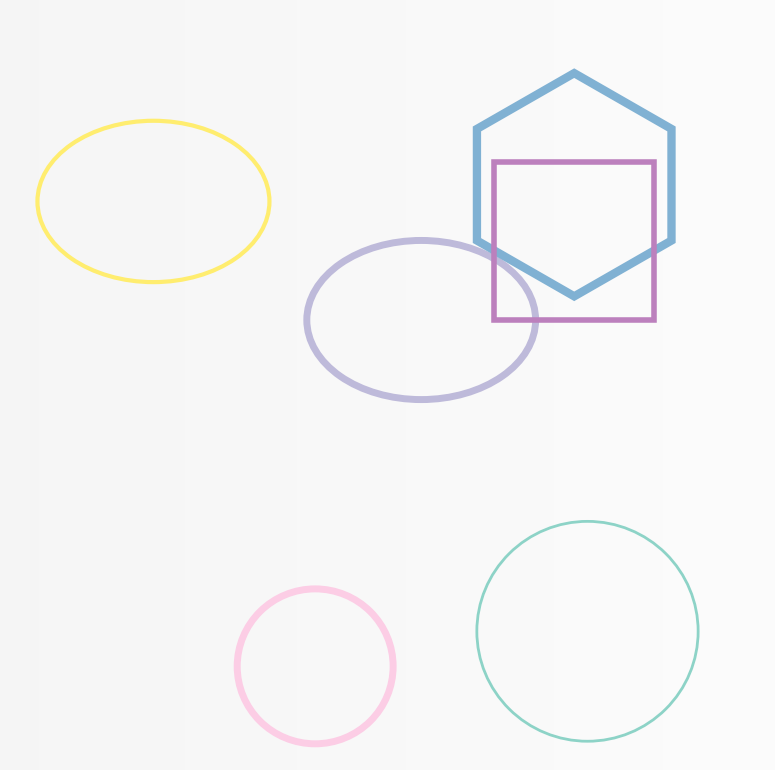[{"shape": "circle", "thickness": 1, "radius": 0.71, "center": [0.758, 0.18]}, {"shape": "oval", "thickness": 2.5, "radius": 0.74, "center": [0.543, 0.584]}, {"shape": "hexagon", "thickness": 3, "radius": 0.72, "center": [0.741, 0.76]}, {"shape": "circle", "thickness": 2.5, "radius": 0.5, "center": [0.407, 0.135]}, {"shape": "square", "thickness": 2, "radius": 0.51, "center": [0.741, 0.687]}, {"shape": "oval", "thickness": 1.5, "radius": 0.75, "center": [0.198, 0.738]}]